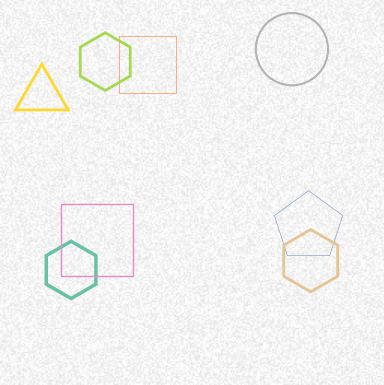[{"shape": "hexagon", "thickness": 2.5, "radius": 0.37, "center": [0.185, 0.299]}, {"shape": "square", "thickness": 0.5, "radius": 0.37, "center": [0.383, 0.832]}, {"shape": "pentagon", "thickness": 0.5, "radius": 0.47, "center": [0.801, 0.411]}, {"shape": "square", "thickness": 1, "radius": 0.47, "center": [0.253, 0.377]}, {"shape": "hexagon", "thickness": 2, "radius": 0.37, "center": [0.273, 0.84]}, {"shape": "triangle", "thickness": 2, "radius": 0.4, "center": [0.109, 0.754]}, {"shape": "hexagon", "thickness": 2, "radius": 0.4, "center": [0.807, 0.323]}, {"shape": "circle", "thickness": 1.5, "radius": 0.47, "center": [0.758, 0.872]}]